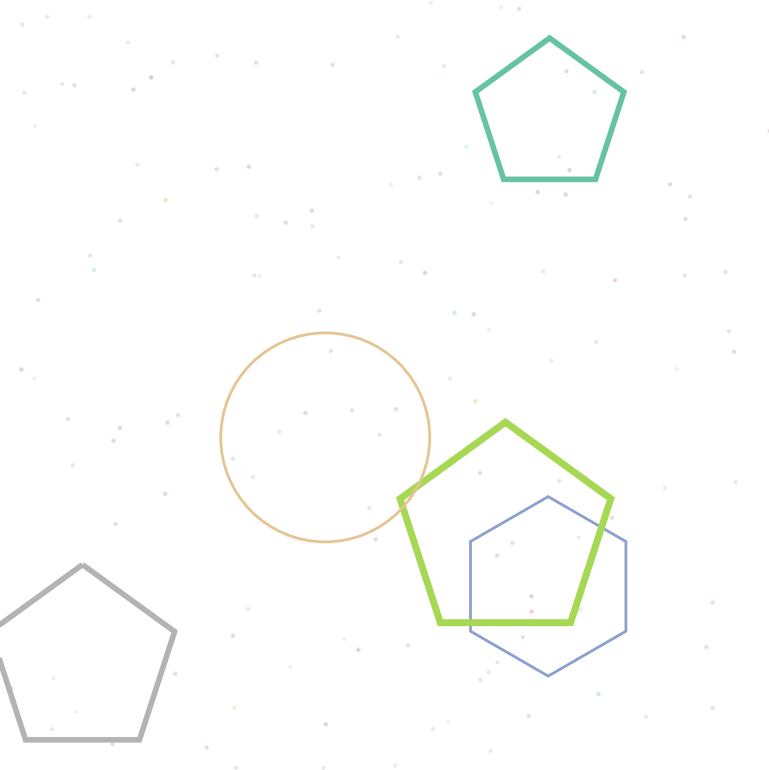[{"shape": "pentagon", "thickness": 2, "radius": 0.51, "center": [0.714, 0.849]}, {"shape": "hexagon", "thickness": 1, "radius": 0.58, "center": [0.712, 0.239]}, {"shape": "pentagon", "thickness": 2.5, "radius": 0.72, "center": [0.656, 0.308]}, {"shape": "circle", "thickness": 1, "radius": 0.68, "center": [0.422, 0.432]}, {"shape": "pentagon", "thickness": 2, "radius": 0.63, "center": [0.107, 0.141]}]